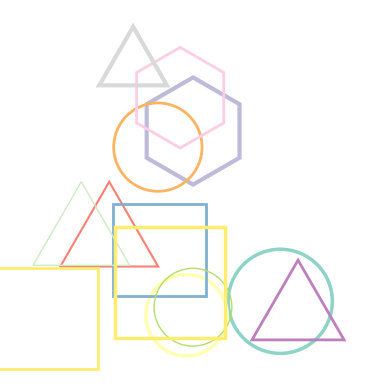[{"shape": "circle", "thickness": 2.5, "radius": 0.68, "center": [0.728, 0.217]}, {"shape": "circle", "thickness": 2.5, "radius": 0.53, "center": [0.485, 0.181]}, {"shape": "hexagon", "thickness": 3, "radius": 0.7, "center": [0.502, 0.66]}, {"shape": "triangle", "thickness": 1.5, "radius": 0.73, "center": [0.284, 0.381]}, {"shape": "square", "thickness": 2, "radius": 0.6, "center": [0.415, 0.35]}, {"shape": "circle", "thickness": 2, "radius": 0.57, "center": [0.41, 0.618]}, {"shape": "circle", "thickness": 1, "radius": 0.51, "center": [0.501, 0.202]}, {"shape": "hexagon", "thickness": 2, "radius": 0.65, "center": [0.468, 0.746]}, {"shape": "triangle", "thickness": 3, "radius": 0.51, "center": [0.346, 0.829]}, {"shape": "triangle", "thickness": 2, "radius": 0.69, "center": [0.774, 0.186]}, {"shape": "triangle", "thickness": 1, "radius": 0.72, "center": [0.211, 0.383]}, {"shape": "square", "thickness": 2, "radius": 0.66, "center": [0.122, 0.173]}, {"shape": "square", "thickness": 2.5, "radius": 0.72, "center": [0.441, 0.267]}]